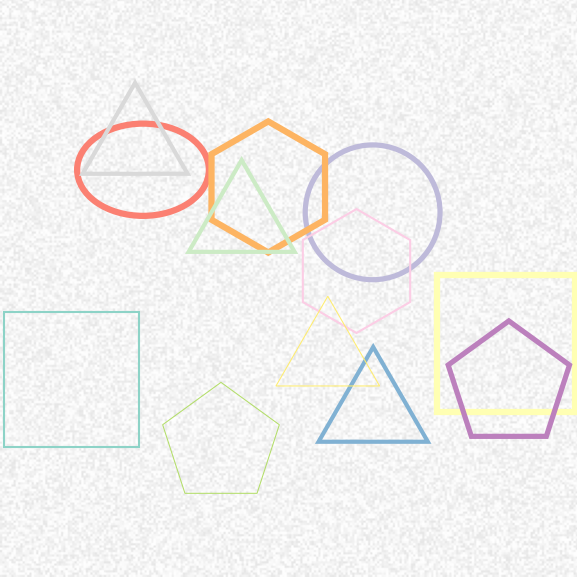[{"shape": "square", "thickness": 1, "radius": 0.59, "center": [0.124, 0.342]}, {"shape": "square", "thickness": 3, "radius": 0.6, "center": [0.876, 0.405]}, {"shape": "circle", "thickness": 2.5, "radius": 0.58, "center": [0.645, 0.631]}, {"shape": "oval", "thickness": 3, "radius": 0.57, "center": [0.248, 0.705]}, {"shape": "triangle", "thickness": 2, "radius": 0.55, "center": [0.646, 0.289]}, {"shape": "hexagon", "thickness": 3, "radius": 0.57, "center": [0.465, 0.675]}, {"shape": "pentagon", "thickness": 0.5, "radius": 0.53, "center": [0.383, 0.231]}, {"shape": "hexagon", "thickness": 1, "radius": 0.54, "center": [0.617, 0.53]}, {"shape": "triangle", "thickness": 2, "radius": 0.52, "center": [0.234, 0.751]}, {"shape": "pentagon", "thickness": 2.5, "radius": 0.55, "center": [0.881, 0.333]}, {"shape": "triangle", "thickness": 2, "radius": 0.53, "center": [0.418, 0.616]}, {"shape": "triangle", "thickness": 0.5, "radius": 0.52, "center": [0.568, 0.383]}]